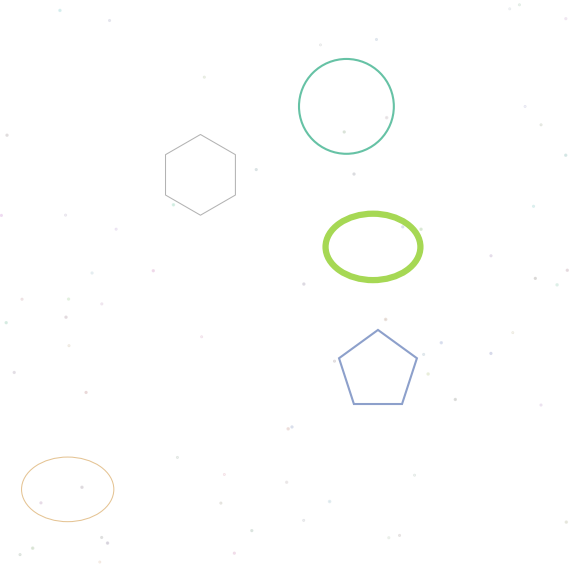[{"shape": "circle", "thickness": 1, "radius": 0.41, "center": [0.6, 0.815]}, {"shape": "pentagon", "thickness": 1, "radius": 0.35, "center": [0.654, 0.357]}, {"shape": "oval", "thickness": 3, "radius": 0.41, "center": [0.646, 0.572]}, {"shape": "oval", "thickness": 0.5, "radius": 0.4, "center": [0.117, 0.152]}, {"shape": "hexagon", "thickness": 0.5, "radius": 0.35, "center": [0.347, 0.696]}]